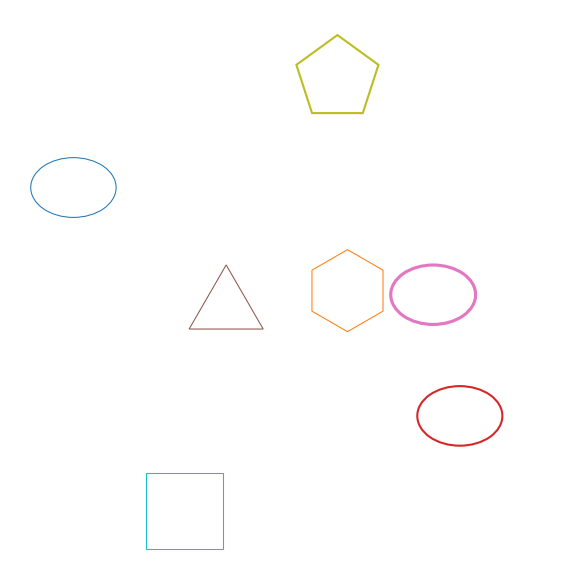[{"shape": "oval", "thickness": 0.5, "radius": 0.37, "center": [0.127, 0.674]}, {"shape": "hexagon", "thickness": 0.5, "radius": 0.36, "center": [0.602, 0.496]}, {"shape": "oval", "thickness": 1, "radius": 0.37, "center": [0.796, 0.279]}, {"shape": "triangle", "thickness": 0.5, "radius": 0.37, "center": [0.392, 0.466]}, {"shape": "oval", "thickness": 1.5, "radius": 0.37, "center": [0.75, 0.489]}, {"shape": "pentagon", "thickness": 1, "radius": 0.37, "center": [0.584, 0.864]}, {"shape": "square", "thickness": 0.5, "radius": 0.33, "center": [0.319, 0.115]}]